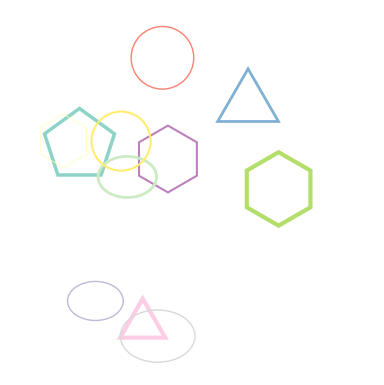[{"shape": "pentagon", "thickness": 2.5, "radius": 0.48, "center": [0.206, 0.623]}, {"shape": "hexagon", "thickness": 0.5, "radius": 0.35, "center": [0.165, 0.634]}, {"shape": "oval", "thickness": 1, "radius": 0.36, "center": [0.248, 0.218]}, {"shape": "circle", "thickness": 1, "radius": 0.41, "center": [0.422, 0.85]}, {"shape": "triangle", "thickness": 2, "radius": 0.46, "center": [0.644, 0.73]}, {"shape": "hexagon", "thickness": 3, "radius": 0.48, "center": [0.724, 0.509]}, {"shape": "triangle", "thickness": 3, "radius": 0.34, "center": [0.371, 0.157]}, {"shape": "oval", "thickness": 1, "radius": 0.48, "center": [0.41, 0.127]}, {"shape": "hexagon", "thickness": 1.5, "radius": 0.43, "center": [0.436, 0.587]}, {"shape": "oval", "thickness": 2, "radius": 0.38, "center": [0.331, 0.54]}, {"shape": "circle", "thickness": 1.5, "radius": 0.38, "center": [0.314, 0.634]}]